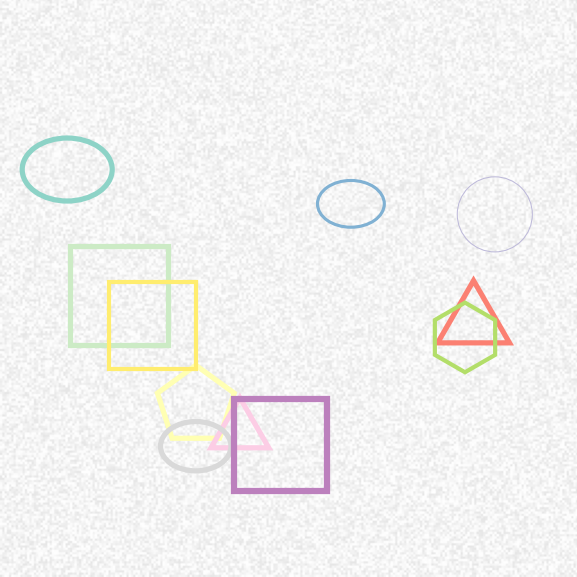[{"shape": "oval", "thickness": 2.5, "radius": 0.39, "center": [0.116, 0.706]}, {"shape": "pentagon", "thickness": 2.5, "radius": 0.35, "center": [0.339, 0.297]}, {"shape": "circle", "thickness": 0.5, "radius": 0.33, "center": [0.857, 0.628]}, {"shape": "triangle", "thickness": 2.5, "radius": 0.36, "center": [0.82, 0.441]}, {"shape": "oval", "thickness": 1.5, "radius": 0.29, "center": [0.608, 0.646]}, {"shape": "hexagon", "thickness": 2, "radius": 0.3, "center": [0.805, 0.415]}, {"shape": "triangle", "thickness": 2.5, "radius": 0.29, "center": [0.415, 0.253]}, {"shape": "oval", "thickness": 2.5, "radius": 0.31, "center": [0.339, 0.227]}, {"shape": "square", "thickness": 3, "radius": 0.4, "center": [0.486, 0.228]}, {"shape": "square", "thickness": 2.5, "radius": 0.43, "center": [0.206, 0.487]}, {"shape": "square", "thickness": 2, "radius": 0.38, "center": [0.264, 0.435]}]